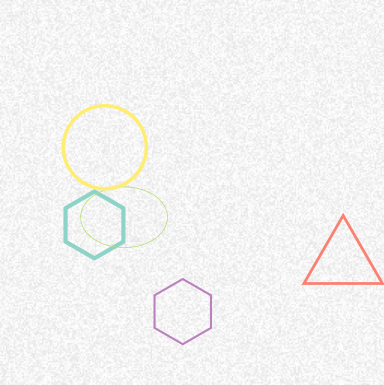[{"shape": "hexagon", "thickness": 3, "radius": 0.43, "center": [0.245, 0.416]}, {"shape": "triangle", "thickness": 2, "radius": 0.59, "center": [0.891, 0.323]}, {"shape": "oval", "thickness": 0.5, "radius": 0.56, "center": [0.322, 0.436]}, {"shape": "hexagon", "thickness": 1.5, "radius": 0.42, "center": [0.475, 0.191]}, {"shape": "circle", "thickness": 2.5, "radius": 0.54, "center": [0.272, 0.618]}]